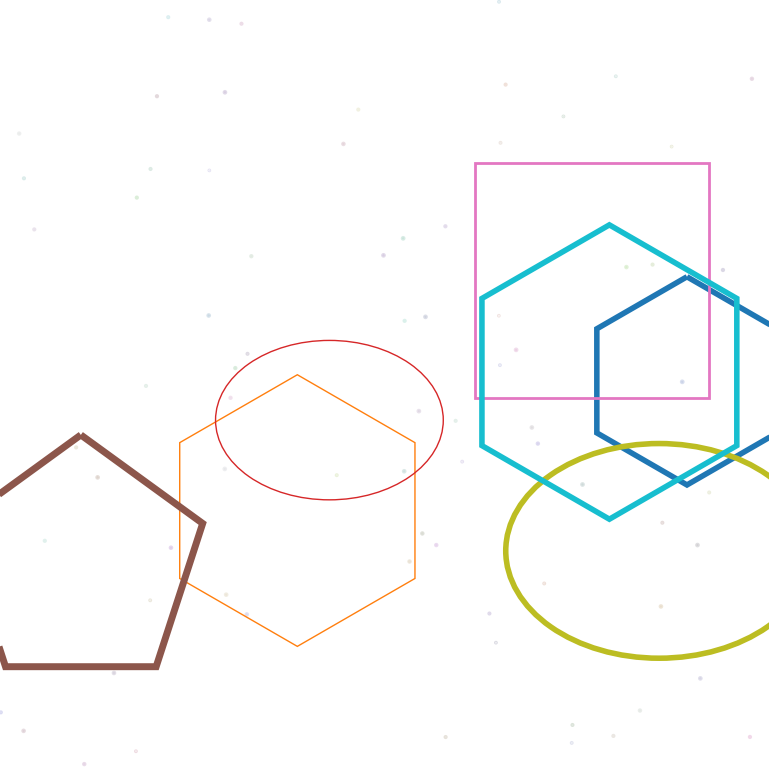[{"shape": "hexagon", "thickness": 2, "radius": 0.68, "center": [0.892, 0.505]}, {"shape": "hexagon", "thickness": 0.5, "radius": 0.88, "center": [0.386, 0.337]}, {"shape": "oval", "thickness": 0.5, "radius": 0.74, "center": [0.428, 0.454]}, {"shape": "pentagon", "thickness": 2.5, "radius": 0.83, "center": [0.105, 0.269]}, {"shape": "square", "thickness": 1, "radius": 0.76, "center": [0.769, 0.636]}, {"shape": "oval", "thickness": 2, "radius": 1.0, "center": [0.856, 0.285]}, {"shape": "hexagon", "thickness": 2, "radius": 0.96, "center": [0.791, 0.517]}]